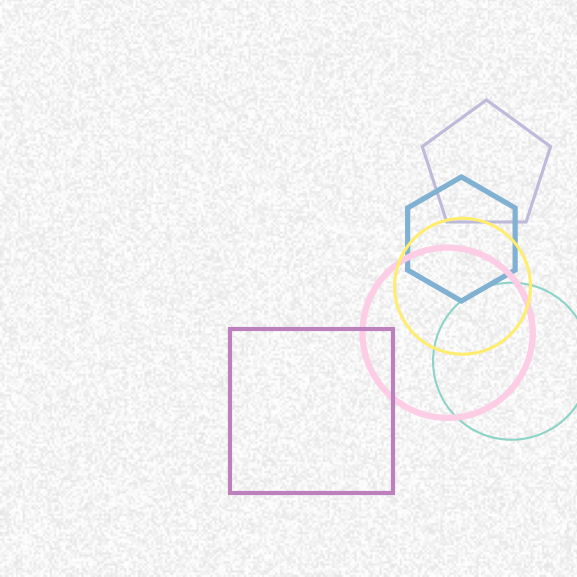[{"shape": "circle", "thickness": 1, "radius": 0.68, "center": [0.886, 0.374]}, {"shape": "pentagon", "thickness": 1.5, "radius": 0.58, "center": [0.842, 0.709]}, {"shape": "hexagon", "thickness": 2.5, "radius": 0.54, "center": [0.799, 0.585]}, {"shape": "circle", "thickness": 3, "radius": 0.74, "center": [0.775, 0.423]}, {"shape": "square", "thickness": 2, "radius": 0.71, "center": [0.54, 0.288]}, {"shape": "circle", "thickness": 1.5, "radius": 0.59, "center": [0.801, 0.503]}]